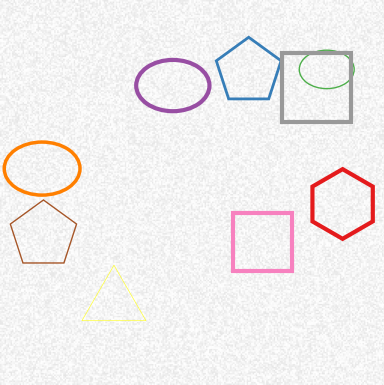[{"shape": "hexagon", "thickness": 3, "radius": 0.45, "center": [0.89, 0.47]}, {"shape": "pentagon", "thickness": 2, "radius": 0.44, "center": [0.646, 0.815]}, {"shape": "oval", "thickness": 1, "radius": 0.36, "center": [0.849, 0.82]}, {"shape": "oval", "thickness": 3, "radius": 0.48, "center": [0.449, 0.778]}, {"shape": "oval", "thickness": 2.5, "radius": 0.49, "center": [0.109, 0.562]}, {"shape": "triangle", "thickness": 0.5, "radius": 0.48, "center": [0.296, 0.215]}, {"shape": "pentagon", "thickness": 1, "radius": 0.45, "center": [0.113, 0.39]}, {"shape": "square", "thickness": 3, "radius": 0.38, "center": [0.682, 0.372]}, {"shape": "square", "thickness": 3, "radius": 0.45, "center": [0.822, 0.773]}]